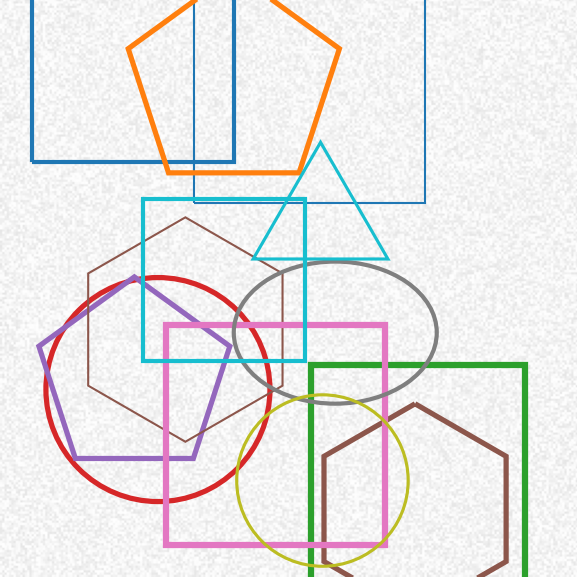[{"shape": "square", "thickness": 2, "radius": 0.87, "center": [0.23, 0.892]}, {"shape": "square", "thickness": 1, "radius": 1.0, "center": [0.536, 0.847]}, {"shape": "pentagon", "thickness": 2.5, "radius": 0.96, "center": [0.405, 0.855]}, {"shape": "square", "thickness": 3, "radius": 0.92, "center": [0.724, 0.182]}, {"shape": "circle", "thickness": 2.5, "radius": 0.97, "center": [0.273, 0.325]}, {"shape": "pentagon", "thickness": 2.5, "radius": 0.87, "center": [0.233, 0.346]}, {"shape": "hexagon", "thickness": 2.5, "radius": 0.91, "center": [0.719, 0.118]}, {"shape": "hexagon", "thickness": 1, "radius": 0.97, "center": [0.321, 0.428]}, {"shape": "square", "thickness": 3, "radius": 0.95, "center": [0.477, 0.245]}, {"shape": "oval", "thickness": 2, "radius": 0.88, "center": [0.581, 0.423]}, {"shape": "circle", "thickness": 1.5, "radius": 0.74, "center": [0.558, 0.167]}, {"shape": "square", "thickness": 2, "radius": 0.7, "center": [0.388, 0.514]}, {"shape": "triangle", "thickness": 1.5, "radius": 0.67, "center": [0.555, 0.618]}]